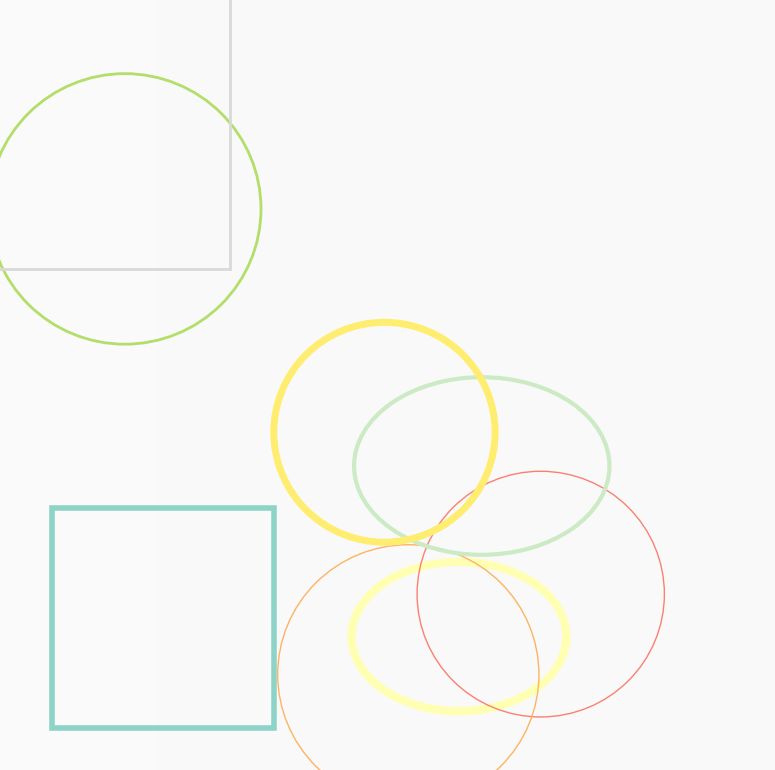[{"shape": "square", "thickness": 2, "radius": 0.72, "center": [0.21, 0.197]}, {"shape": "oval", "thickness": 3, "radius": 0.69, "center": [0.592, 0.173]}, {"shape": "circle", "thickness": 0.5, "radius": 0.8, "center": [0.698, 0.228]}, {"shape": "circle", "thickness": 0.5, "radius": 0.84, "center": [0.527, 0.124]}, {"shape": "circle", "thickness": 1, "radius": 0.88, "center": [0.161, 0.729]}, {"shape": "square", "thickness": 1, "radius": 0.91, "center": [0.115, 0.832]}, {"shape": "oval", "thickness": 1.5, "radius": 0.82, "center": [0.622, 0.395]}, {"shape": "circle", "thickness": 2.5, "radius": 0.71, "center": [0.496, 0.439]}]